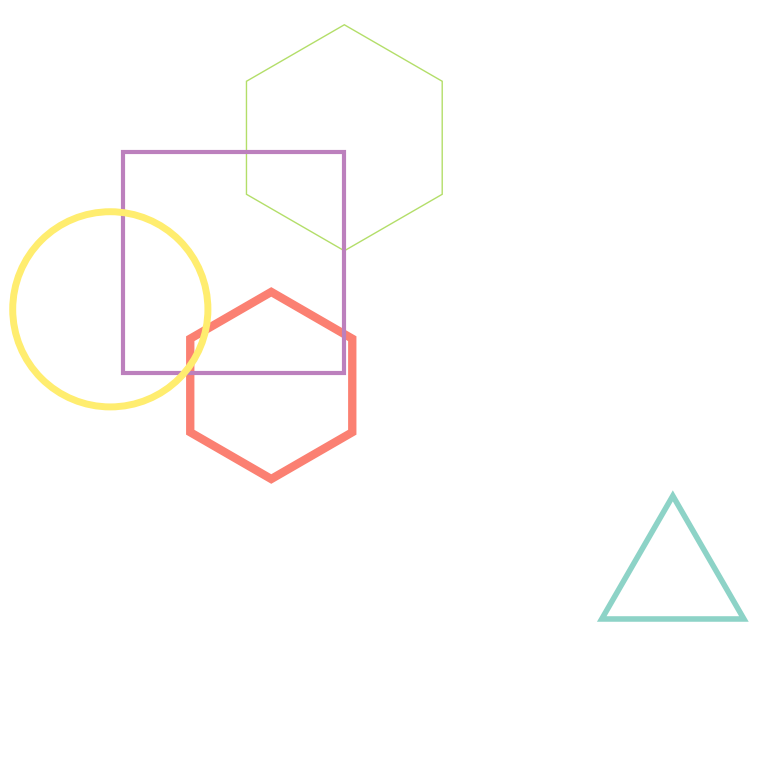[{"shape": "triangle", "thickness": 2, "radius": 0.53, "center": [0.874, 0.249]}, {"shape": "hexagon", "thickness": 3, "radius": 0.61, "center": [0.352, 0.499]}, {"shape": "hexagon", "thickness": 0.5, "radius": 0.73, "center": [0.447, 0.821]}, {"shape": "square", "thickness": 1.5, "radius": 0.72, "center": [0.304, 0.659]}, {"shape": "circle", "thickness": 2.5, "radius": 0.63, "center": [0.143, 0.598]}]